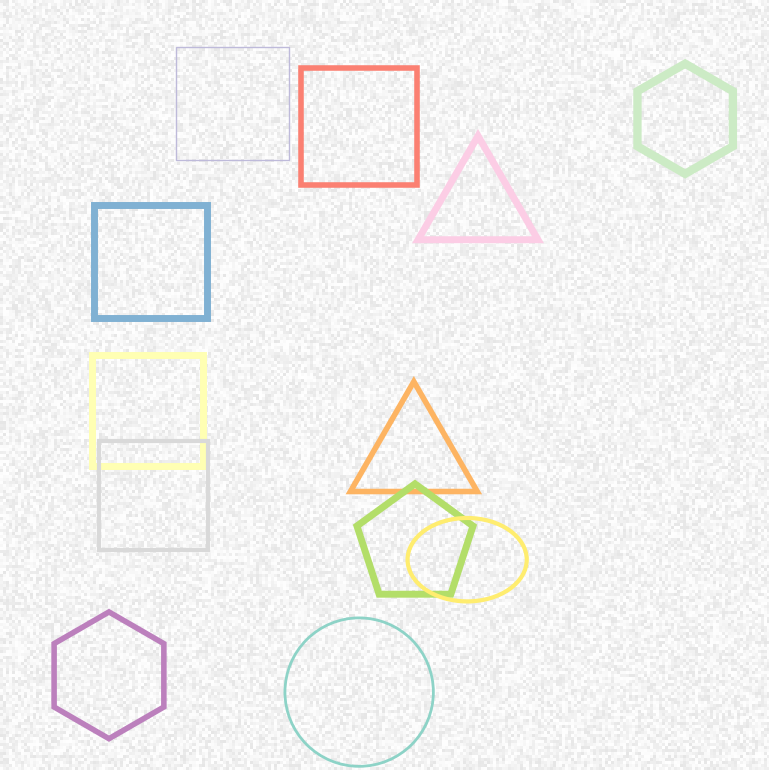[{"shape": "circle", "thickness": 1, "radius": 0.48, "center": [0.466, 0.101]}, {"shape": "square", "thickness": 2.5, "radius": 0.36, "center": [0.192, 0.467]}, {"shape": "square", "thickness": 0.5, "radius": 0.37, "center": [0.302, 0.865]}, {"shape": "square", "thickness": 2, "radius": 0.38, "center": [0.466, 0.836]}, {"shape": "square", "thickness": 2.5, "radius": 0.37, "center": [0.195, 0.66]}, {"shape": "triangle", "thickness": 2, "radius": 0.48, "center": [0.537, 0.409]}, {"shape": "pentagon", "thickness": 2.5, "radius": 0.4, "center": [0.539, 0.292]}, {"shape": "triangle", "thickness": 2.5, "radius": 0.45, "center": [0.621, 0.734]}, {"shape": "square", "thickness": 1.5, "radius": 0.35, "center": [0.2, 0.356]}, {"shape": "hexagon", "thickness": 2, "radius": 0.41, "center": [0.142, 0.123]}, {"shape": "hexagon", "thickness": 3, "radius": 0.36, "center": [0.89, 0.846]}, {"shape": "oval", "thickness": 1.5, "radius": 0.39, "center": [0.607, 0.273]}]